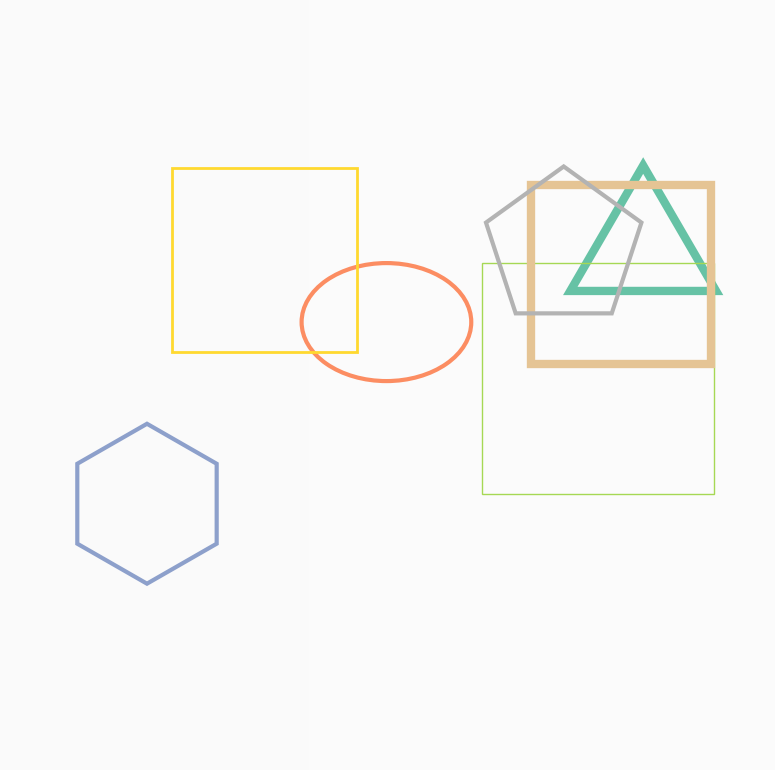[{"shape": "triangle", "thickness": 3, "radius": 0.54, "center": [0.83, 0.676]}, {"shape": "oval", "thickness": 1.5, "radius": 0.55, "center": [0.499, 0.582]}, {"shape": "hexagon", "thickness": 1.5, "radius": 0.52, "center": [0.19, 0.346]}, {"shape": "square", "thickness": 0.5, "radius": 0.75, "center": [0.772, 0.508]}, {"shape": "square", "thickness": 1, "radius": 0.6, "center": [0.342, 0.662]}, {"shape": "square", "thickness": 3, "radius": 0.58, "center": [0.802, 0.644]}, {"shape": "pentagon", "thickness": 1.5, "radius": 0.53, "center": [0.727, 0.678]}]